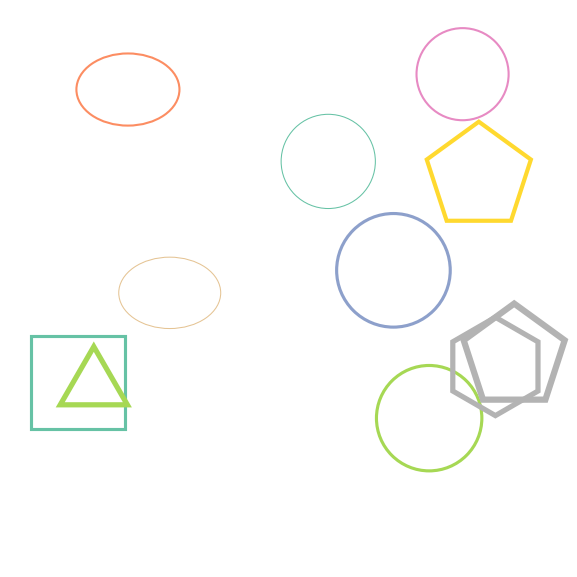[{"shape": "square", "thickness": 1.5, "radius": 0.4, "center": [0.135, 0.337]}, {"shape": "circle", "thickness": 0.5, "radius": 0.41, "center": [0.568, 0.72]}, {"shape": "oval", "thickness": 1, "radius": 0.45, "center": [0.222, 0.844]}, {"shape": "circle", "thickness": 1.5, "radius": 0.49, "center": [0.681, 0.531]}, {"shape": "circle", "thickness": 1, "radius": 0.4, "center": [0.801, 0.871]}, {"shape": "circle", "thickness": 1.5, "radius": 0.46, "center": [0.743, 0.275]}, {"shape": "triangle", "thickness": 2.5, "radius": 0.34, "center": [0.162, 0.332]}, {"shape": "pentagon", "thickness": 2, "radius": 0.47, "center": [0.829, 0.694]}, {"shape": "oval", "thickness": 0.5, "radius": 0.44, "center": [0.294, 0.492]}, {"shape": "pentagon", "thickness": 3, "radius": 0.46, "center": [0.89, 0.381]}, {"shape": "hexagon", "thickness": 2.5, "radius": 0.43, "center": [0.858, 0.365]}]